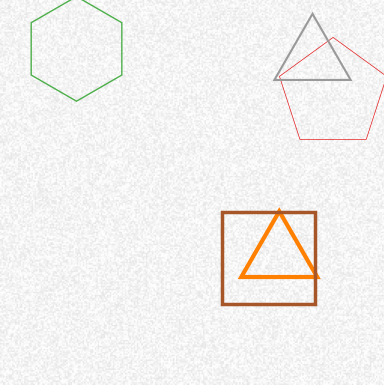[{"shape": "pentagon", "thickness": 0.5, "radius": 0.73, "center": [0.865, 0.756]}, {"shape": "hexagon", "thickness": 1, "radius": 0.68, "center": [0.199, 0.873]}, {"shape": "triangle", "thickness": 3, "radius": 0.57, "center": [0.725, 0.337]}, {"shape": "square", "thickness": 2.5, "radius": 0.6, "center": [0.697, 0.33]}, {"shape": "triangle", "thickness": 1.5, "radius": 0.57, "center": [0.812, 0.85]}]